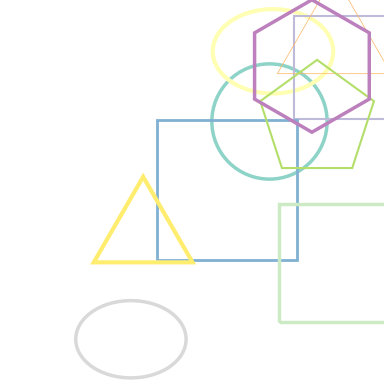[{"shape": "circle", "thickness": 2.5, "radius": 0.75, "center": [0.7, 0.684]}, {"shape": "oval", "thickness": 3, "radius": 0.78, "center": [0.709, 0.867]}, {"shape": "square", "thickness": 1.5, "radius": 0.67, "center": [0.897, 0.825]}, {"shape": "square", "thickness": 2, "radius": 0.91, "center": [0.589, 0.506]}, {"shape": "triangle", "thickness": 0.5, "radius": 0.85, "center": [0.868, 0.894]}, {"shape": "pentagon", "thickness": 1.5, "radius": 0.78, "center": [0.824, 0.689]}, {"shape": "oval", "thickness": 2.5, "radius": 0.72, "center": [0.34, 0.119]}, {"shape": "hexagon", "thickness": 2.5, "radius": 0.86, "center": [0.81, 0.829]}, {"shape": "square", "thickness": 2.5, "radius": 0.77, "center": [0.878, 0.318]}, {"shape": "triangle", "thickness": 3, "radius": 0.74, "center": [0.372, 0.393]}]